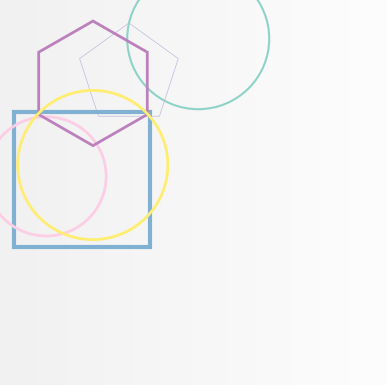[{"shape": "circle", "thickness": 1.5, "radius": 0.92, "center": [0.512, 0.9]}, {"shape": "pentagon", "thickness": 0.5, "radius": 0.67, "center": [0.333, 0.806]}, {"shape": "square", "thickness": 3, "radius": 0.87, "center": [0.211, 0.535]}, {"shape": "circle", "thickness": 2, "radius": 0.77, "center": [0.119, 0.542]}, {"shape": "hexagon", "thickness": 2, "radius": 0.81, "center": [0.24, 0.784]}, {"shape": "circle", "thickness": 2, "radius": 0.97, "center": [0.239, 0.571]}]